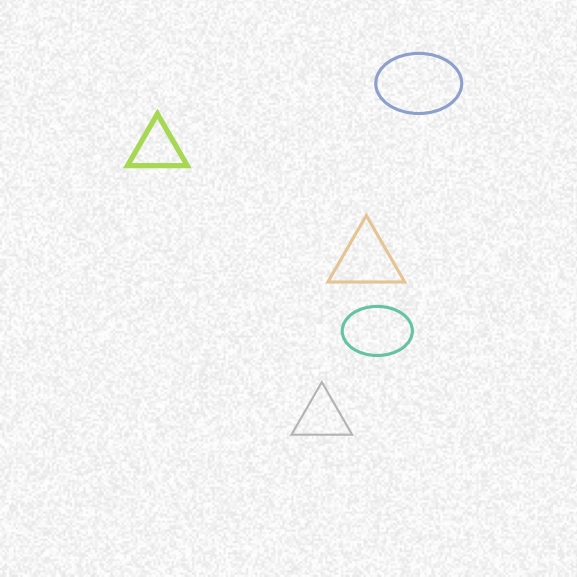[{"shape": "oval", "thickness": 1.5, "radius": 0.3, "center": [0.653, 0.426]}, {"shape": "oval", "thickness": 1.5, "radius": 0.37, "center": [0.725, 0.855]}, {"shape": "triangle", "thickness": 2.5, "radius": 0.3, "center": [0.273, 0.742]}, {"shape": "triangle", "thickness": 1.5, "radius": 0.38, "center": [0.634, 0.549]}, {"shape": "triangle", "thickness": 1, "radius": 0.3, "center": [0.557, 0.277]}]